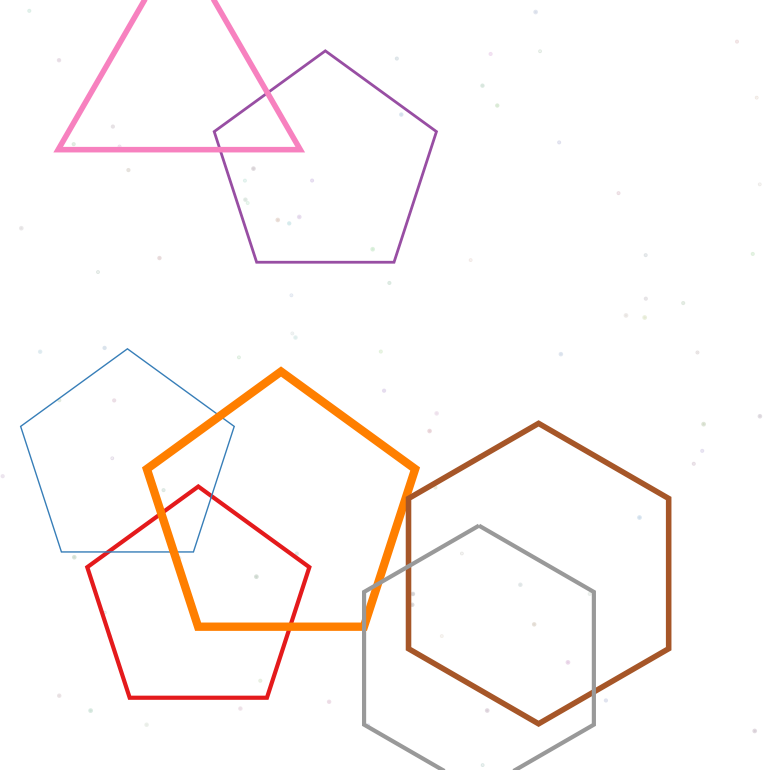[{"shape": "pentagon", "thickness": 1.5, "radius": 0.76, "center": [0.258, 0.217]}, {"shape": "pentagon", "thickness": 0.5, "radius": 0.73, "center": [0.165, 0.401]}, {"shape": "pentagon", "thickness": 1, "radius": 0.76, "center": [0.423, 0.782]}, {"shape": "pentagon", "thickness": 3, "radius": 0.92, "center": [0.365, 0.334]}, {"shape": "hexagon", "thickness": 2, "radius": 0.98, "center": [0.699, 0.255]}, {"shape": "triangle", "thickness": 2, "radius": 0.91, "center": [0.233, 0.896]}, {"shape": "hexagon", "thickness": 1.5, "radius": 0.86, "center": [0.622, 0.145]}]